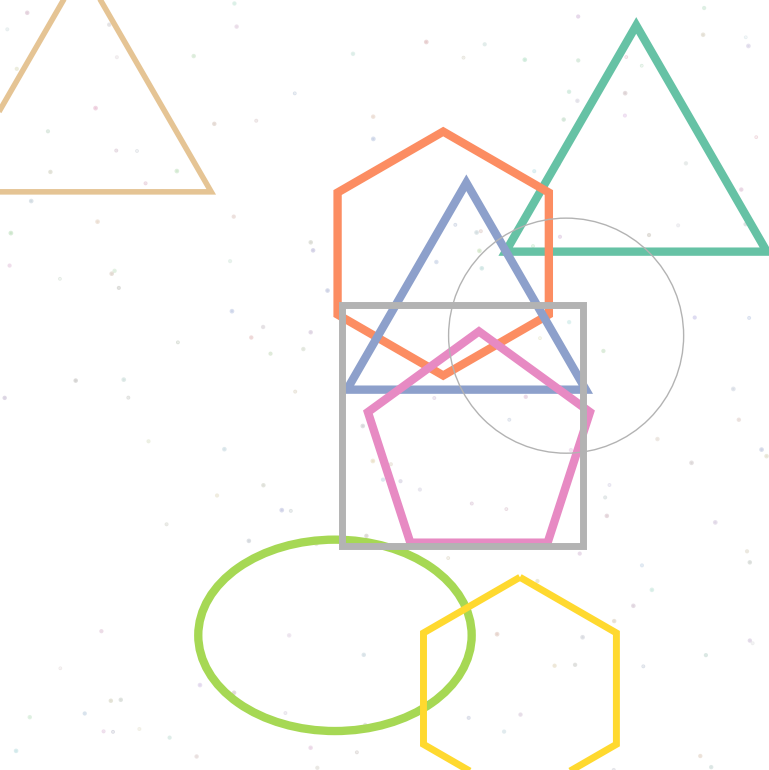[{"shape": "triangle", "thickness": 3, "radius": 0.98, "center": [0.826, 0.771]}, {"shape": "hexagon", "thickness": 3, "radius": 0.79, "center": [0.576, 0.671]}, {"shape": "triangle", "thickness": 3, "radius": 0.9, "center": [0.606, 0.584]}, {"shape": "pentagon", "thickness": 3, "radius": 0.76, "center": [0.622, 0.418]}, {"shape": "oval", "thickness": 3, "radius": 0.89, "center": [0.435, 0.175]}, {"shape": "hexagon", "thickness": 2.5, "radius": 0.72, "center": [0.675, 0.106]}, {"shape": "triangle", "thickness": 2, "radius": 0.97, "center": [0.106, 0.848]}, {"shape": "square", "thickness": 2.5, "radius": 0.78, "center": [0.601, 0.447]}, {"shape": "circle", "thickness": 0.5, "radius": 0.76, "center": [0.735, 0.564]}]